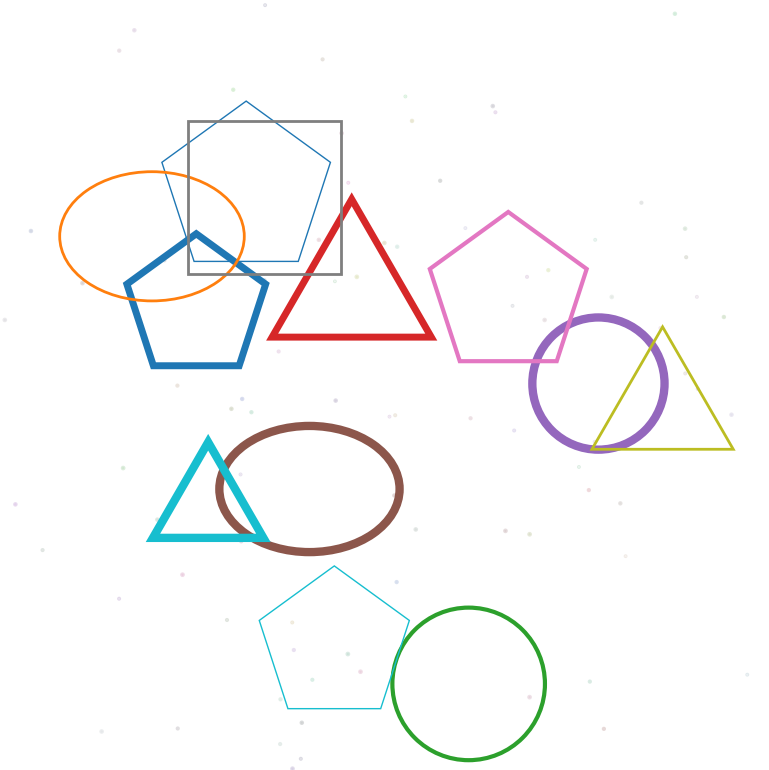[{"shape": "pentagon", "thickness": 2.5, "radius": 0.47, "center": [0.255, 0.602]}, {"shape": "pentagon", "thickness": 0.5, "radius": 0.58, "center": [0.32, 0.754]}, {"shape": "oval", "thickness": 1, "radius": 0.6, "center": [0.197, 0.693]}, {"shape": "circle", "thickness": 1.5, "radius": 0.5, "center": [0.609, 0.112]}, {"shape": "triangle", "thickness": 2.5, "radius": 0.6, "center": [0.457, 0.622]}, {"shape": "circle", "thickness": 3, "radius": 0.43, "center": [0.777, 0.502]}, {"shape": "oval", "thickness": 3, "radius": 0.59, "center": [0.402, 0.365]}, {"shape": "pentagon", "thickness": 1.5, "radius": 0.54, "center": [0.66, 0.618]}, {"shape": "square", "thickness": 1, "radius": 0.49, "center": [0.343, 0.744]}, {"shape": "triangle", "thickness": 1, "radius": 0.53, "center": [0.861, 0.47]}, {"shape": "pentagon", "thickness": 0.5, "radius": 0.51, "center": [0.434, 0.163]}, {"shape": "triangle", "thickness": 3, "radius": 0.41, "center": [0.27, 0.343]}]